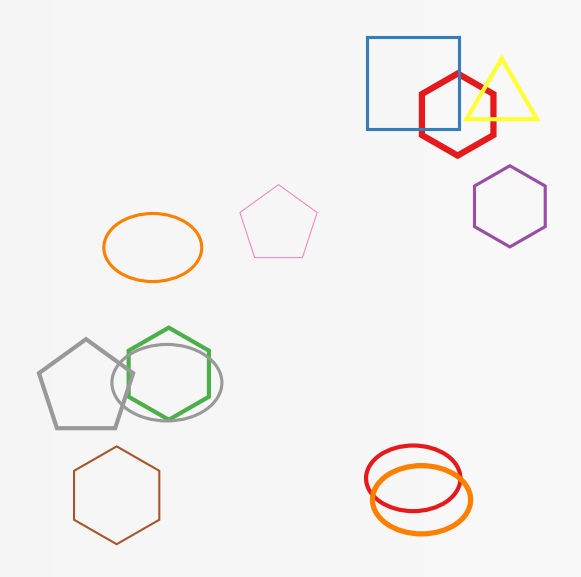[{"shape": "hexagon", "thickness": 3, "radius": 0.36, "center": [0.787, 0.801]}, {"shape": "oval", "thickness": 2, "radius": 0.41, "center": [0.711, 0.171]}, {"shape": "square", "thickness": 1.5, "radius": 0.4, "center": [0.71, 0.856]}, {"shape": "hexagon", "thickness": 2, "radius": 0.4, "center": [0.29, 0.352]}, {"shape": "hexagon", "thickness": 1.5, "radius": 0.35, "center": [0.877, 0.642]}, {"shape": "oval", "thickness": 1.5, "radius": 0.42, "center": [0.263, 0.571]}, {"shape": "oval", "thickness": 2.5, "radius": 0.42, "center": [0.725, 0.134]}, {"shape": "triangle", "thickness": 2, "radius": 0.35, "center": [0.863, 0.828]}, {"shape": "hexagon", "thickness": 1, "radius": 0.42, "center": [0.201, 0.141]}, {"shape": "pentagon", "thickness": 0.5, "radius": 0.35, "center": [0.479, 0.61]}, {"shape": "pentagon", "thickness": 2, "radius": 0.43, "center": [0.148, 0.327]}, {"shape": "oval", "thickness": 1.5, "radius": 0.47, "center": [0.287, 0.336]}]